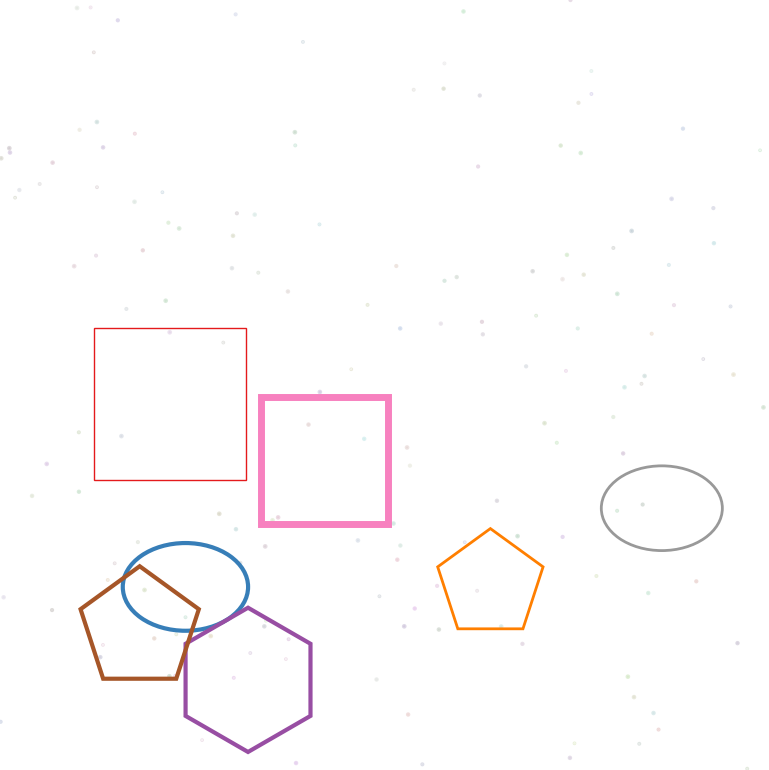[{"shape": "square", "thickness": 0.5, "radius": 0.49, "center": [0.221, 0.476]}, {"shape": "oval", "thickness": 1.5, "radius": 0.41, "center": [0.241, 0.238]}, {"shape": "hexagon", "thickness": 1.5, "radius": 0.47, "center": [0.322, 0.117]}, {"shape": "pentagon", "thickness": 1, "radius": 0.36, "center": [0.637, 0.242]}, {"shape": "pentagon", "thickness": 1.5, "radius": 0.4, "center": [0.181, 0.184]}, {"shape": "square", "thickness": 2.5, "radius": 0.41, "center": [0.422, 0.402]}, {"shape": "oval", "thickness": 1, "radius": 0.39, "center": [0.86, 0.34]}]